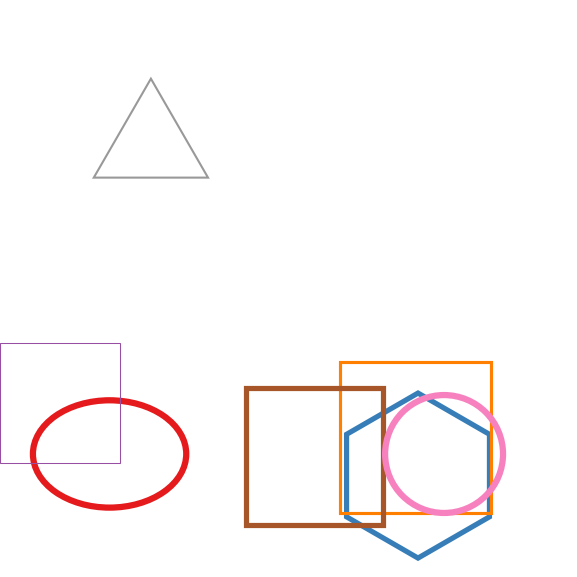[{"shape": "oval", "thickness": 3, "radius": 0.66, "center": [0.19, 0.213]}, {"shape": "hexagon", "thickness": 2.5, "radius": 0.71, "center": [0.724, 0.176]}, {"shape": "square", "thickness": 0.5, "radius": 0.52, "center": [0.104, 0.302]}, {"shape": "square", "thickness": 1.5, "radius": 0.66, "center": [0.72, 0.242]}, {"shape": "square", "thickness": 2.5, "radius": 0.59, "center": [0.544, 0.209]}, {"shape": "circle", "thickness": 3, "radius": 0.51, "center": [0.769, 0.213]}, {"shape": "triangle", "thickness": 1, "radius": 0.57, "center": [0.261, 0.749]}]